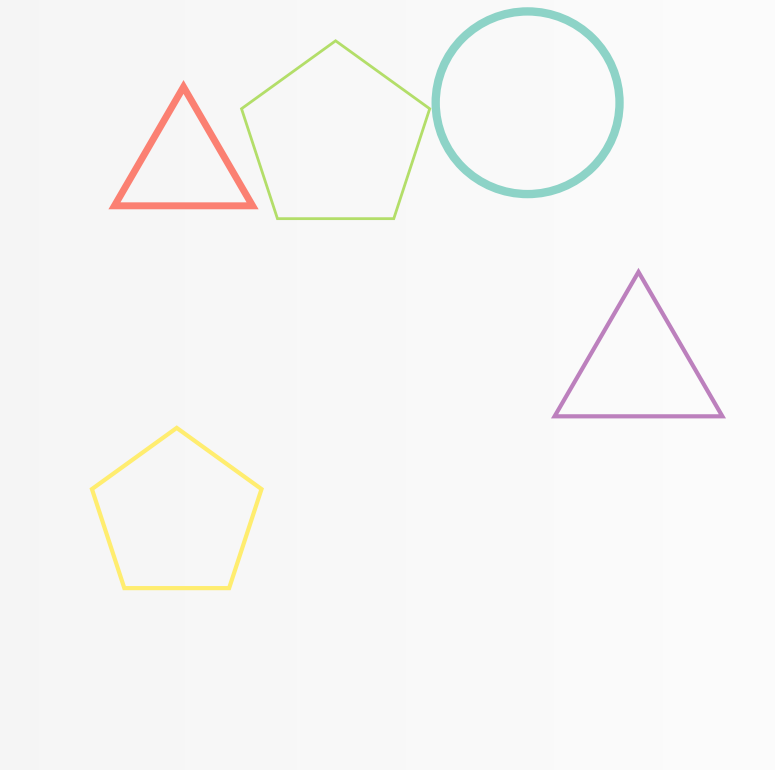[{"shape": "circle", "thickness": 3, "radius": 0.59, "center": [0.681, 0.867]}, {"shape": "triangle", "thickness": 2.5, "radius": 0.51, "center": [0.237, 0.784]}, {"shape": "pentagon", "thickness": 1, "radius": 0.64, "center": [0.433, 0.819]}, {"shape": "triangle", "thickness": 1.5, "radius": 0.62, "center": [0.824, 0.522]}, {"shape": "pentagon", "thickness": 1.5, "radius": 0.58, "center": [0.228, 0.329]}]